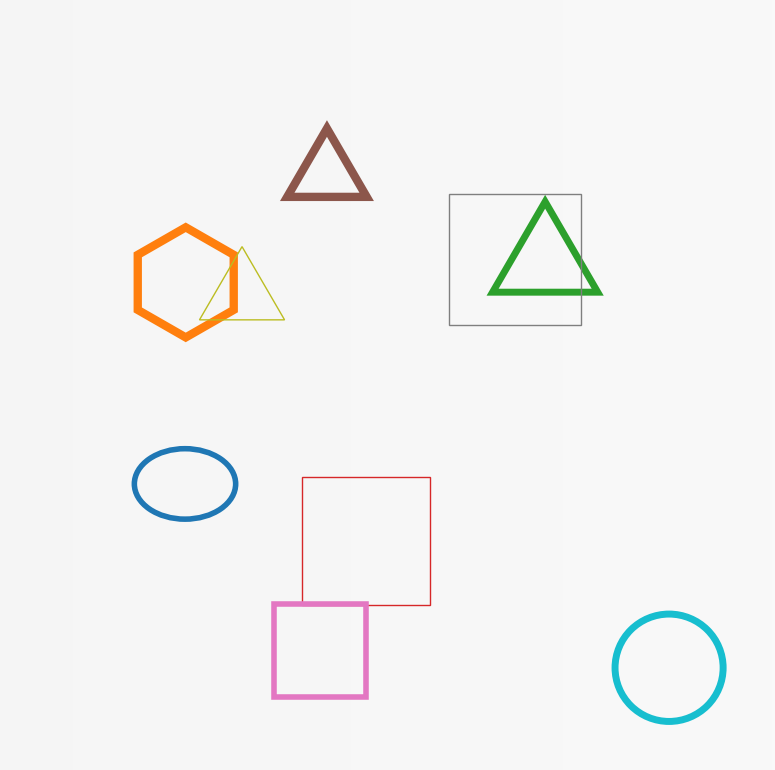[{"shape": "oval", "thickness": 2, "radius": 0.33, "center": [0.239, 0.372]}, {"shape": "hexagon", "thickness": 3, "radius": 0.36, "center": [0.24, 0.633]}, {"shape": "triangle", "thickness": 2.5, "radius": 0.39, "center": [0.703, 0.66]}, {"shape": "square", "thickness": 0.5, "radius": 0.41, "center": [0.473, 0.297]}, {"shape": "triangle", "thickness": 3, "radius": 0.3, "center": [0.422, 0.774]}, {"shape": "square", "thickness": 2, "radius": 0.3, "center": [0.413, 0.155]}, {"shape": "square", "thickness": 0.5, "radius": 0.43, "center": [0.665, 0.663]}, {"shape": "triangle", "thickness": 0.5, "radius": 0.32, "center": [0.312, 0.616]}, {"shape": "circle", "thickness": 2.5, "radius": 0.35, "center": [0.863, 0.133]}]